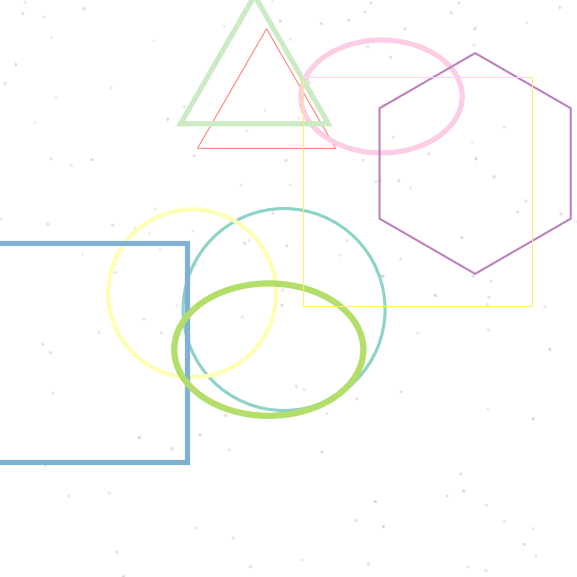[{"shape": "circle", "thickness": 1.5, "radius": 0.87, "center": [0.492, 0.463]}, {"shape": "circle", "thickness": 2, "radius": 0.73, "center": [0.333, 0.491]}, {"shape": "triangle", "thickness": 0.5, "radius": 0.69, "center": [0.462, 0.811]}, {"shape": "square", "thickness": 2.5, "radius": 0.95, "center": [0.134, 0.389]}, {"shape": "oval", "thickness": 3, "radius": 0.82, "center": [0.465, 0.394]}, {"shape": "oval", "thickness": 2.5, "radius": 0.7, "center": [0.661, 0.832]}, {"shape": "hexagon", "thickness": 1, "radius": 0.96, "center": [0.823, 0.716]}, {"shape": "triangle", "thickness": 2.5, "radius": 0.74, "center": [0.441, 0.859]}, {"shape": "square", "thickness": 0.5, "radius": 0.99, "center": [0.723, 0.668]}]